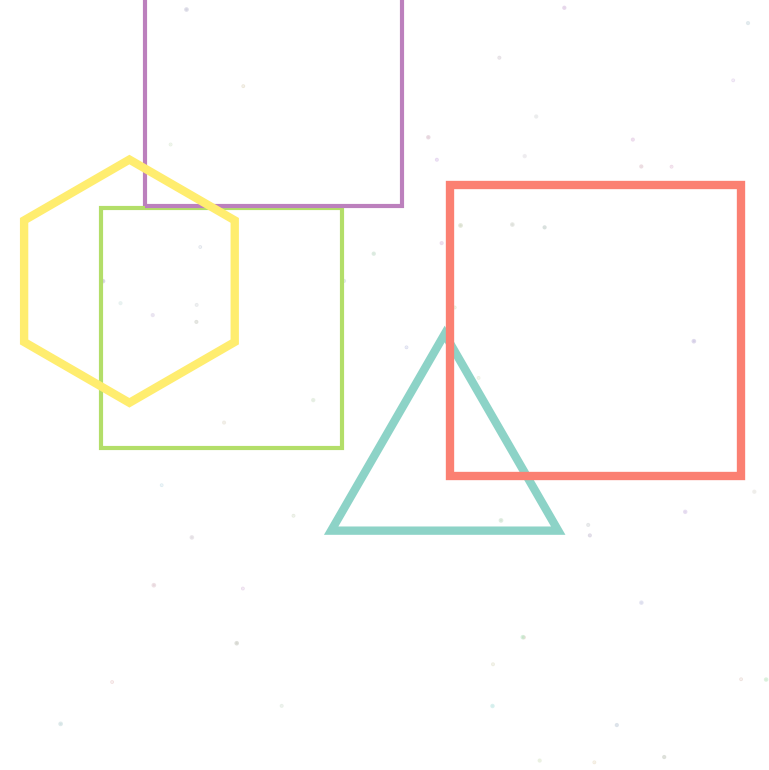[{"shape": "triangle", "thickness": 3, "radius": 0.85, "center": [0.578, 0.396]}, {"shape": "square", "thickness": 3, "radius": 0.94, "center": [0.774, 0.57]}, {"shape": "square", "thickness": 1.5, "radius": 0.78, "center": [0.288, 0.574]}, {"shape": "square", "thickness": 1.5, "radius": 0.83, "center": [0.355, 0.9]}, {"shape": "hexagon", "thickness": 3, "radius": 0.79, "center": [0.168, 0.635]}]